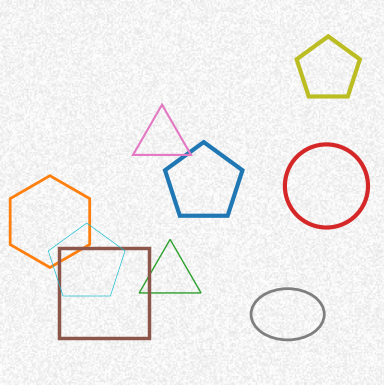[{"shape": "pentagon", "thickness": 3, "radius": 0.53, "center": [0.529, 0.525]}, {"shape": "hexagon", "thickness": 2, "radius": 0.6, "center": [0.13, 0.424]}, {"shape": "triangle", "thickness": 1, "radius": 0.46, "center": [0.442, 0.285]}, {"shape": "circle", "thickness": 3, "radius": 0.54, "center": [0.848, 0.517]}, {"shape": "square", "thickness": 2.5, "radius": 0.58, "center": [0.271, 0.239]}, {"shape": "triangle", "thickness": 1.5, "radius": 0.43, "center": [0.421, 0.641]}, {"shape": "oval", "thickness": 2, "radius": 0.48, "center": [0.747, 0.184]}, {"shape": "pentagon", "thickness": 3, "radius": 0.43, "center": [0.853, 0.819]}, {"shape": "pentagon", "thickness": 0.5, "radius": 0.52, "center": [0.225, 0.316]}]